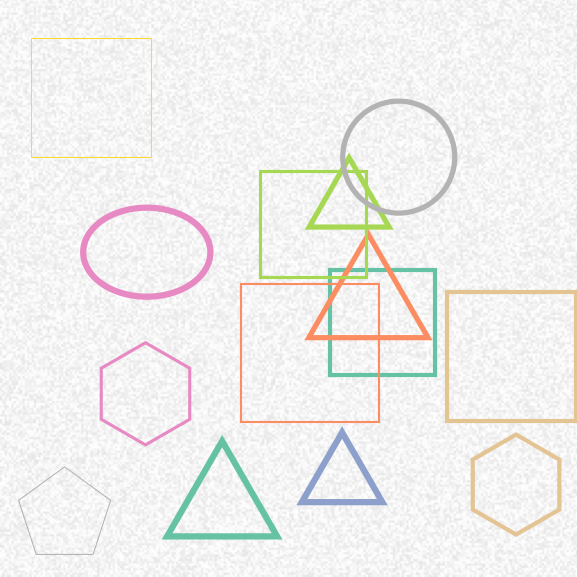[{"shape": "square", "thickness": 2, "radius": 0.46, "center": [0.662, 0.441]}, {"shape": "triangle", "thickness": 3, "radius": 0.55, "center": [0.385, 0.125]}, {"shape": "square", "thickness": 1, "radius": 0.6, "center": [0.537, 0.388]}, {"shape": "triangle", "thickness": 2.5, "radius": 0.6, "center": [0.638, 0.474]}, {"shape": "triangle", "thickness": 3, "radius": 0.4, "center": [0.592, 0.17]}, {"shape": "oval", "thickness": 3, "radius": 0.55, "center": [0.254, 0.562]}, {"shape": "hexagon", "thickness": 1.5, "radius": 0.44, "center": [0.252, 0.317]}, {"shape": "square", "thickness": 1.5, "radius": 0.46, "center": [0.541, 0.611]}, {"shape": "triangle", "thickness": 2.5, "radius": 0.4, "center": [0.605, 0.646]}, {"shape": "square", "thickness": 0.5, "radius": 0.52, "center": [0.158, 0.83]}, {"shape": "hexagon", "thickness": 2, "radius": 0.43, "center": [0.894, 0.16]}, {"shape": "square", "thickness": 2, "radius": 0.56, "center": [0.885, 0.382]}, {"shape": "circle", "thickness": 2.5, "radius": 0.48, "center": [0.69, 0.727]}, {"shape": "pentagon", "thickness": 0.5, "radius": 0.42, "center": [0.112, 0.107]}]